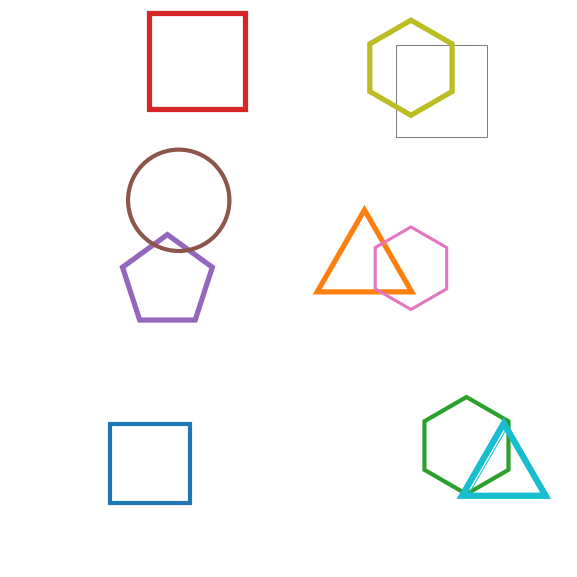[{"shape": "square", "thickness": 2, "radius": 0.34, "center": [0.259, 0.196]}, {"shape": "triangle", "thickness": 2.5, "radius": 0.47, "center": [0.631, 0.541]}, {"shape": "hexagon", "thickness": 2, "radius": 0.42, "center": [0.808, 0.228]}, {"shape": "square", "thickness": 2.5, "radius": 0.42, "center": [0.342, 0.893]}, {"shape": "pentagon", "thickness": 2.5, "radius": 0.41, "center": [0.29, 0.511]}, {"shape": "circle", "thickness": 2, "radius": 0.44, "center": [0.309, 0.652]}, {"shape": "hexagon", "thickness": 1.5, "radius": 0.36, "center": [0.712, 0.535]}, {"shape": "square", "thickness": 0.5, "radius": 0.39, "center": [0.765, 0.842]}, {"shape": "hexagon", "thickness": 2.5, "radius": 0.41, "center": [0.712, 0.882]}, {"shape": "triangle", "thickness": 3, "radius": 0.42, "center": [0.872, 0.183]}, {"shape": "triangle", "thickness": 0.5, "radius": 0.4, "center": [0.876, 0.176]}]